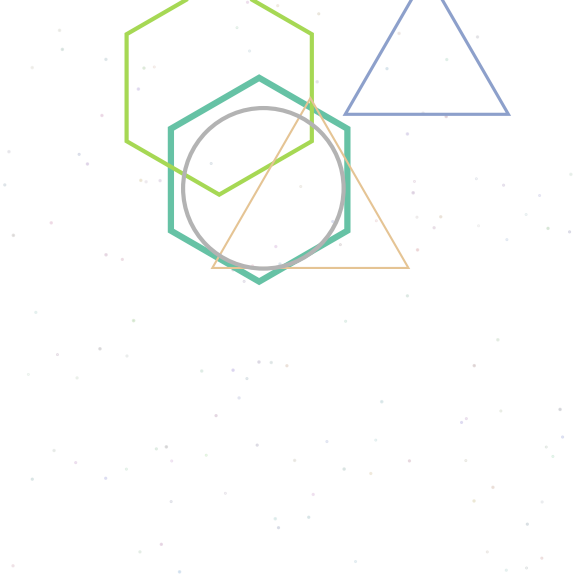[{"shape": "hexagon", "thickness": 3, "radius": 0.88, "center": [0.449, 0.688]}, {"shape": "triangle", "thickness": 1.5, "radius": 0.82, "center": [0.739, 0.883]}, {"shape": "hexagon", "thickness": 2, "radius": 0.93, "center": [0.38, 0.847]}, {"shape": "triangle", "thickness": 1, "radius": 0.98, "center": [0.537, 0.633]}, {"shape": "circle", "thickness": 2, "radius": 0.69, "center": [0.456, 0.673]}]